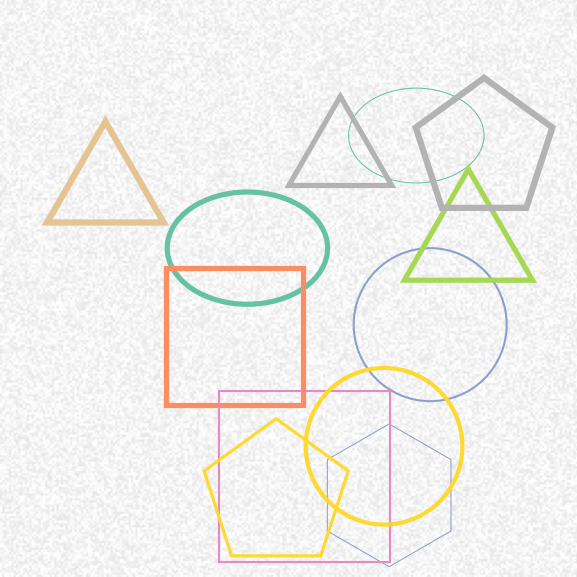[{"shape": "oval", "thickness": 2.5, "radius": 0.69, "center": [0.428, 0.569]}, {"shape": "oval", "thickness": 0.5, "radius": 0.59, "center": [0.721, 0.764]}, {"shape": "square", "thickness": 2.5, "radius": 0.59, "center": [0.406, 0.416]}, {"shape": "circle", "thickness": 1, "radius": 0.66, "center": [0.745, 0.437]}, {"shape": "hexagon", "thickness": 0.5, "radius": 0.62, "center": [0.674, 0.141]}, {"shape": "square", "thickness": 1, "radius": 0.74, "center": [0.528, 0.174]}, {"shape": "triangle", "thickness": 2.5, "radius": 0.64, "center": [0.811, 0.578]}, {"shape": "pentagon", "thickness": 1.5, "radius": 0.66, "center": [0.478, 0.143]}, {"shape": "circle", "thickness": 2, "radius": 0.68, "center": [0.665, 0.226]}, {"shape": "triangle", "thickness": 3, "radius": 0.58, "center": [0.182, 0.672]}, {"shape": "triangle", "thickness": 2.5, "radius": 0.51, "center": [0.589, 0.729]}, {"shape": "pentagon", "thickness": 3, "radius": 0.62, "center": [0.838, 0.74]}]